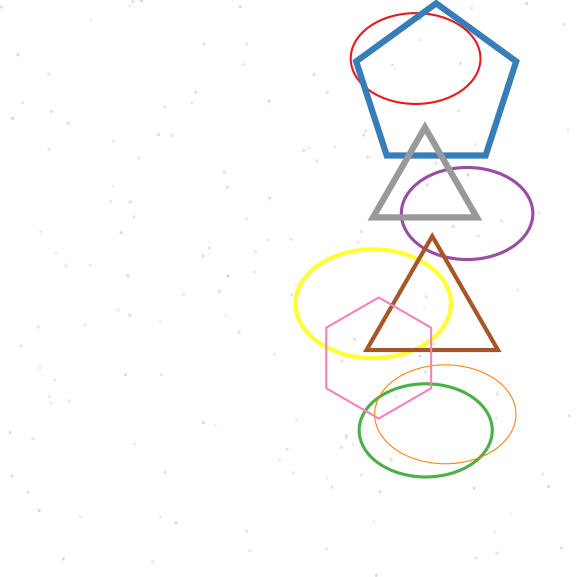[{"shape": "oval", "thickness": 1, "radius": 0.56, "center": [0.72, 0.898]}, {"shape": "pentagon", "thickness": 3, "radius": 0.73, "center": [0.755, 0.848]}, {"shape": "oval", "thickness": 1.5, "radius": 0.58, "center": [0.737, 0.254]}, {"shape": "oval", "thickness": 1.5, "radius": 0.57, "center": [0.809, 0.629]}, {"shape": "oval", "thickness": 0.5, "radius": 0.61, "center": [0.771, 0.282]}, {"shape": "oval", "thickness": 2, "radius": 0.67, "center": [0.646, 0.473]}, {"shape": "triangle", "thickness": 2, "radius": 0.66, "center": [0.748, 0.459]}, {"shape": "hexagon", "thickness": 1, "radius": 0.52, "center": [0.656, 0.379]}, {"shape": "triangle", "thickness": 3, "radius": 0.52, "center": [0.736, 0.675]}]